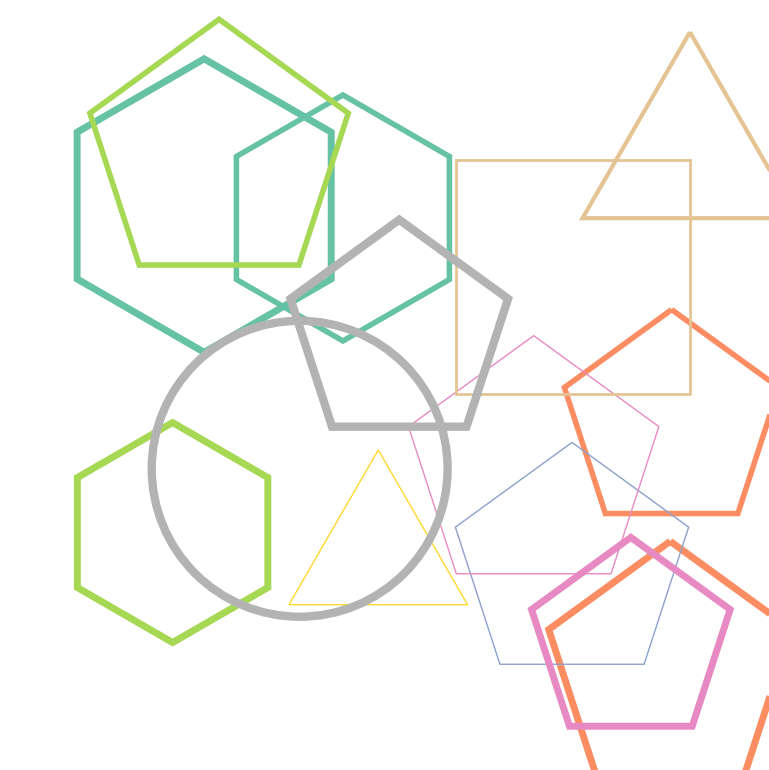[{"shape": "hexagon", "thickness": 2.5, "radius": 0.95, "center": [0.265, 0.733]}, {"shape": "hexagon", "thickness": 2, "radius": 0.8, "center": [0.445, 0.717]}, {"shape": "pentagon", "thickness": 2.5, "radius": 0.83, "center": [0.87, 0.131]}, {"shape": "pentagon", "thickness": 2, "radius": 0.73, "center": [0.872, 0.452]}, {"shape": "pentagon", "thickness": 0.5, "radius": 0.8, "center": [0.743, 0.266]}, {"shape": "pentagon", "thickness": 0.5, "radius": 0.85, "center": [0.693, 0.393]}, {"shape": "pentagon", "thickness": 2.5, "radius": 0.68, "center": [0.819, 0.167]}, {"shape": "hexagon", "thickness": 2.5, "radius": 0.71, "center": [0.224, 0.308]}, {"shape": "pentagon", "thickness": 2, "radius": 0.88, "center": [0.285, 0.799]}, {"shape": "triangle", "thickness": 0.5, "radius": 0.67, "center": [0.491, 0.282]}, {"shape": "square", "thickness": 1, "radius": 0.76, "center": [0.744, 0.64]}, {"shape": "triangle", "thickness": 1.5, "radius": 0.81, "center": [0.896, 0.797]}, {"shape": "pentagon", "thickness": 3, "radius": 0.74, "center": [0.519, 0.566]}, {"shape": "circle", "thickness": 3, "radius": 0.96, "center": [0.389, 0.391]}]